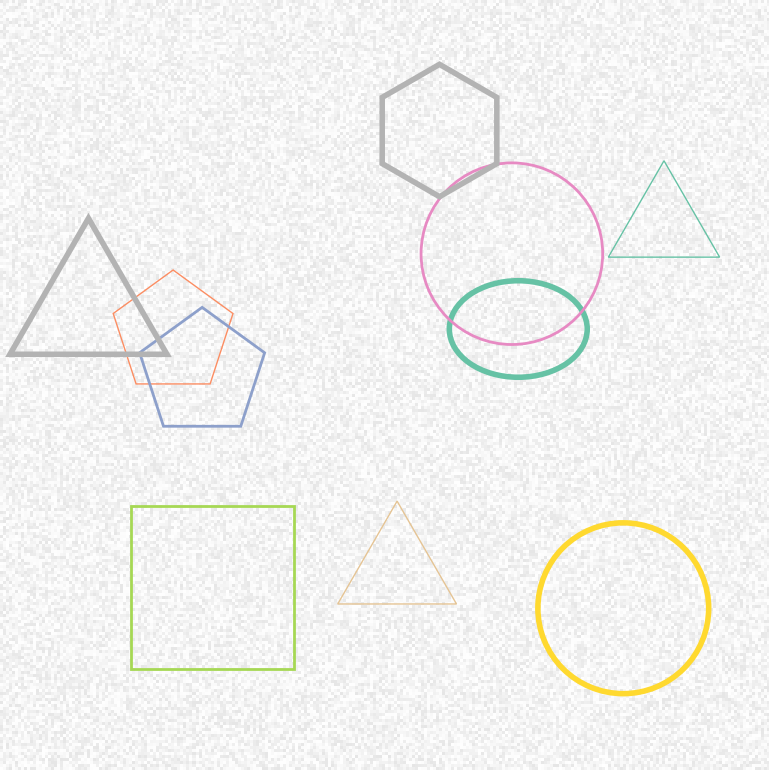[{"shape": "oval", "thickness": 2, "radius": 0.45, "center": [0.673, 0.573]}, {"shape": "triangle", "thickness": 0.5, "radius": 0.42, "center": [0.862, 0.708]}, {"shape": "pentagon", "thickness": 0.5, "radius": 0.41, "center": [0.225, 0.568]}, {"shape": "pentagon", "thickness": 1, "radius": 0.43, "center": [0.262, 0.515]}, {"shape": "circle", "thickness": 1, "radius": 0.59, "center": [0.665, 0.671]}, {"shape": "square", "thickness": 1, "radius": 0.53, "center": [0.276, 0.237]}, {"shape": "circle", "thickness": 2, "radius": 0.55, "center": [0.809, 0.21]}, {"shape": "triangle", "thickness": 0.5, "radius": 0.45, "center": [0.516, 0.26]}, {"shape": "triangle", "thickness": 2, "radius": 0.59, "center": [0.115, 0.599]}, {"shape": "hexagon", "thickness": 2, "radius": 0.43, "center": [0.571, 0.831]}]